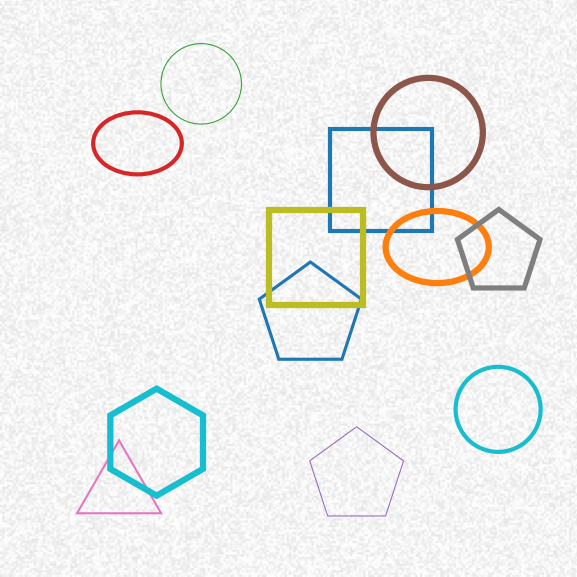[{"shape": "square", "thickness": 2, "radius": 0.44, "center": [0.66, 0.687]}, {"shape": "pentagon", "thickness": 1.5, "radius": 0.47, "center": [0.537, 0.452]}, {"shape": "oval", "thickness": 3, "radius": 0.45, "center": [0.757, 0.571]}, {"shape": "circle", "thickness": 0.5, "radius": 0.35, "center": [0.348, 0.854]}, {"shape": "oval", "thickness": 2, "radius": 0.38, "center": [0.238, 0.751]}, {"shape": "pentagon", "thickness": 0.5, "radius": 0.43, "center": [0.618, 0.175]}, {"shape": "circle", "thickness": 3, "radius": 0.47, "center": [0.741, 0.77]}, {"shape": "triangle", "thickness": 1, "radius": 0.42, "center": [0.206, 0.152]}, {"shape": "pentagon", "thickness": 2.5, "radius": 0.38, "center": [0.864, 0.561]}, {"shape": "square", "thickness": 3, "radius": 0.41, "center": [0.547, 0.554]}, {"shape": "circle", "thickness": 2, "radius": 0.37, "center": [0.863, 0.29]}, {"shape": "hexagon", "thickness": 3, "radius": 0.46, "center": [0.271, 0.233]}]